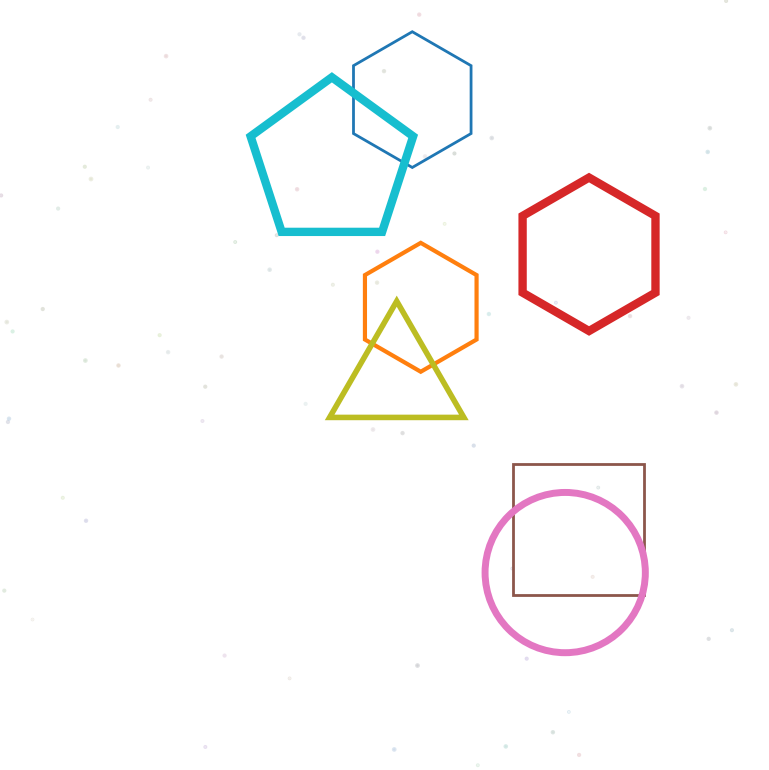[{"shape": "hexagon", "thickness": 1, "radius": 0.44, "center": [0.535, 0.871]}, {"shape": "hexagon", "thickness": 1.5, "radius": 0.42, "center": [0.546, 0.601]}, {"shape": "hexagon", "thickness": 3, "radius": 0.5, "center": [0.765, 0.67]}, {"shape": "square", "thickness": 1, "radius": 0.43, "center": [0.751, 0.312]}, {"shape": "circle", "thickness": 2.5, "radius": 0.52, "center": [0.734, 0.256]}, {"shape": "triangle", "thickness": 2, "radius": 0.5, "center": [0.515, 0.508]}, {"shape": "pentagon", "thickness": 3, "radius": 0.55, "center": [0.431, 0.789]}]